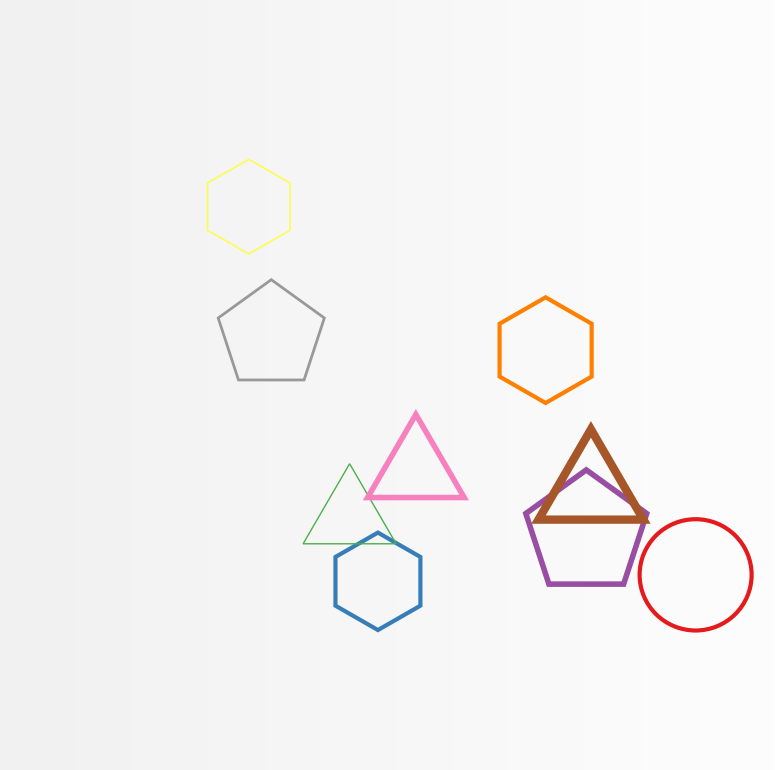[{"shape": "circle", "thickness": 1.5, "radius": 0.36, "center": [0.898, 0.253]}, {"shape": "hexagon", "thickness": 1.5, "radius": 0.32, "center": [0.488, 0.245]}, {"shape": "triangle", "thickness": 0.5, "radius": 0.35, "center": [0.451, 0.328]}, {"shape": "pentagon", "thickness": 2, "radius": 0.41, "center": [0.756, 0.308]}, {"shape": "hexagon", "thickness": 1.5, "radius": 0.34, "center": [0.704, 0.545]}, {"shape": "hexagon", "thickness": 0.5, "radius": 0.31, "center": [0.321, 0.732]}, {"shape": "triangle", "thickness": 3, "radius": 0.39, "center": [0.762, 0.364]}, {"shape": "triangle", "thickness": 2, "radius": 0.36, "center": [0.537, 0.39]}, {"shape": "pentagon", "thickness": 1, "radius": 0.36, "center": [0.35, 0.565]}]